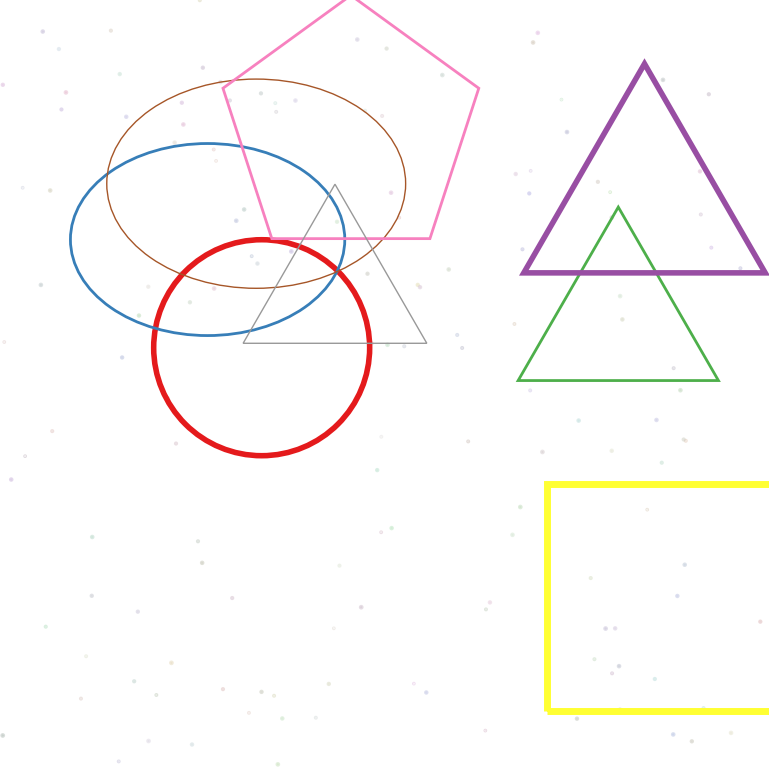[{"shape": "circle", "thickness": 2, "radius": 0.7, "center": [0.34, 0.548]}, {"shape": "oval", "thickness": 1, "radius": 0.89, "center": [0.27, 0.689]}, {"shape": "triangle", "thickness": 1, "radius": 0.75, "center": [0.803, 0.581]}, {"shape": "triangle", "thickness": 2, "radius": 0.9, "center": [0.837, 0.736]}, {"shape": "square", "thickness": 2.5, "radius": 0.74, "center": [0.858, 0.224]}, {"shape": "oval", "thickness": 0.5, "radius": 0.97, "center": [0.333, 0.761]}, {"shape": "pentagon", "thickness": 1, "radius": 0.87, "center": [0.456, 0.831]}, {"shape": "triangle", "thickness": 0.5, "radius": 0.69, "center": [0.435, 0.623]}]